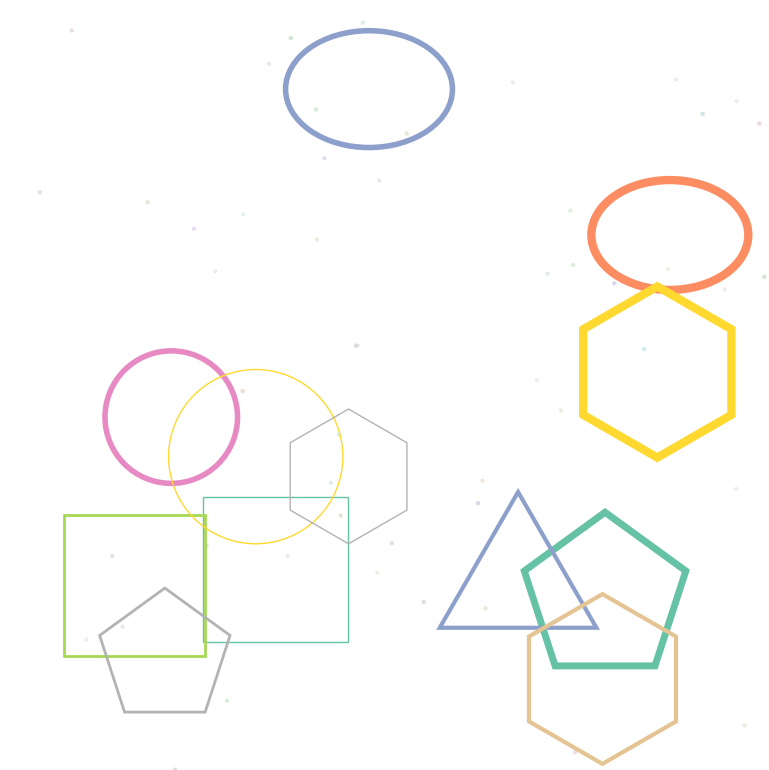[{"shape": "pentagon", "thickness": 2.5, "radius": 0.55, "center": [0.786, 0.224]}, {"shape": "square", "thickness": 0.5, "radius": 0.47, "center": [0.358, 0.26]}, {"shape": "oval", "thickness": 3, "radius": 0.51, "center": [0.87, 0.695]}, {"shape": "triangle", "thickness": 1.5, "radius": 0.59, "center": [0.673, 0.243]}, {"shape": "oval", "thickness": 2, "radius": 0.54, "center": [0.479, 0.884]}, {"shape": "circle", "thickness": 2, "radius": 0.43, "center": [0.222, 0.458]}, {"shape": "square", "thickness": 1, "radius": 0.46, "center": [0.174, 0.239]}, {"shape": "circle", "thickness": 0.5, "radius": 0.57, "center": [0.332, 0.407]}, {"shape": "hexagon", "thickness": 3, "radius": 0.56, "center": [0.854, 0.517]}, {"shape": "hexagon", "thickness": 1.5, "radius": 0.55, "center": [0.782, 0.118]}, {"shape": "pentagon", "thickness": 1, "radius": 0.45, "center": [0.214, 0.147]}, {"shape": "hexagon", "thickness": 0.5, "radius": 0.44, "center": [0.453, 0.381]}]